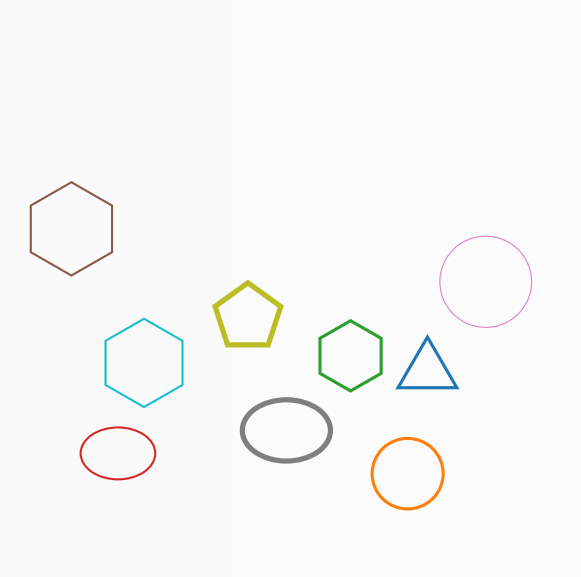[{"shape": "triangle", "thickness": 1.5, "radius": 0.29, "center": [0.735, 0.357]}, {"shape": "circle", "thickness": 1.5, "radius": 0.31, "center": [0.701, 0.179]}, {"shape": "hexagon", "thickness": 1.5, "radius": 0.3, "center": [0.603, 0.383]}, {"shape": "oval", "thickness": 1, "radius": 0.32, "center": [0.203, 0.214]}, {"shape": "hexagon", "thickness": 1, "radius": 0.4, "center": [0.123, 0.603]}, {"shape": "circle", "thickness": 0.5, "radius": 0.39, "center": [0.836, 0.511]}, {"shape": "oval", "thickness": 2.5, "radius": 0.38, "center": [0.493, 0.254]}, {"shape": "pentagon", "thickness": 2.5, "radius": 0.3, "center": [0.426, 0.45]}, {"shape": "hexagon", "thickness": 1, "radius": 0.38, "center": [0.248, 0.371]}]